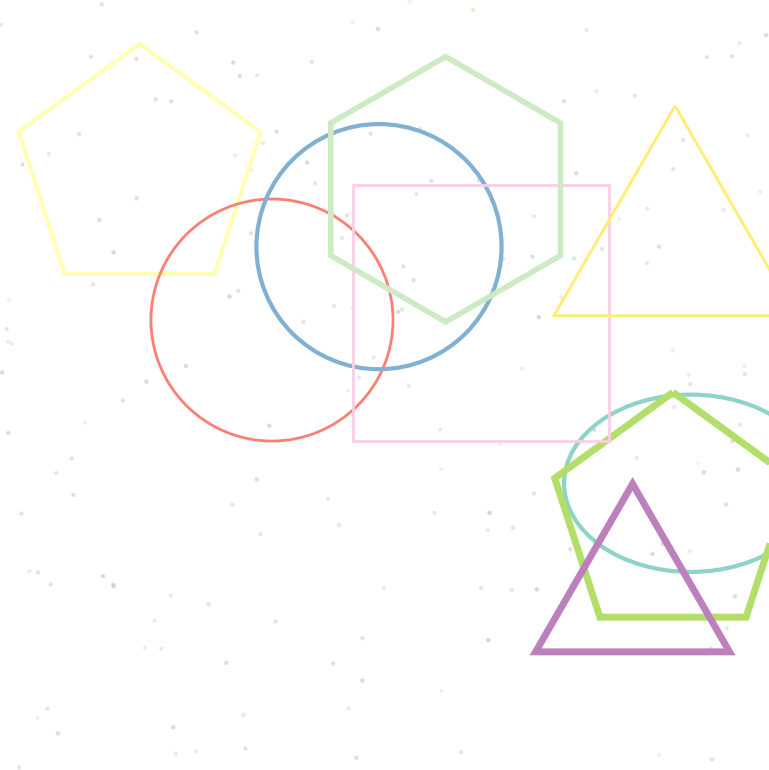[{"shape": "oval", "thickness": 1.5, "radius": 0.82, "center": [0.897, 0.372]}, {"shape": "pentagon", "thickness": 1.5, "radius": 0.83, "center": [0.181, 0.778]}, {"shape": "circle", "thickness": 1, "radius": 0.79, "center": [0.353, 0.584]}, {"shape": "circle", "thickness": 1.5, "radius": 0.8, "center": [0.492, 0.68]}, {"shape": "pentagon", "thickness": 2.5, "radius": 0.81, "center": [0.874, 0.329]}, {"shape": "square", "thickness": 1, "radius": 0.83, "center": [0.625, 0.593]}, {"shape": "triangle", "thickness": 2.5, "radius": 0.73, "center": [0.822, 0.226]}, {"shape": "hexagon", "thickness": 2, "radius": 0.86, "center": [0.579, 0.754]}, {"shape": "triangle", "thickness": 1, "radius": 0.91, "center": [0.877, 0.681]}]